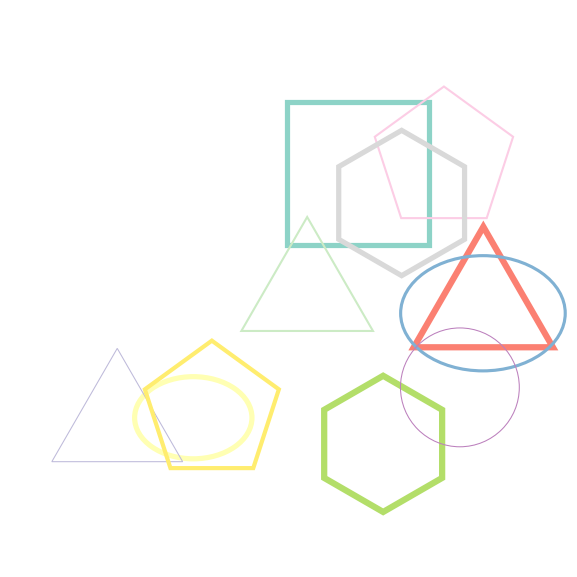[{"shape": "square", "thickness": 2.5, "radius": 0.62, "center": [0.62, 0.699]}, {"shape": "oval", "thickness": 2.5, "radius": 0.51, "center": [0.335, 0.276]}, {"shape": "triangle", "thickness": 0.5, "radius": 0.65, "center": [0.203, 0.265]}, {"shape": "triangle", "thickness": 3, "radius": 0.7, "center": [0.837, 0.467]}, {"shape": "oval", "thickness": 1.5, "radius": 0.71, "center": [0.836, 0.457]}, {"shape": "hexagon", "thickness": 3, "radius": 0.59, "center": [0.663, 0.231]}, {"shape": "pentagon", "thickness": 1, "radius": 0.63, "center": [0.769, 0.723]}, {"shape": "hexagon", "thickness": 2.5, "radius": 0.63, "center": [0.695, 0.648]}, {"shape": "circle", "thickness": 0.5, "radius": 0.51, "center": [0.796, 0.328]}, {"shape": "triangle", "thickness": 1, "radius": 0.66, "center": [0.532, 0.492]}, {"shape": "pentagon", "thickness": 2, "radius": 0.61, "center": [0.367, 0.287]}]